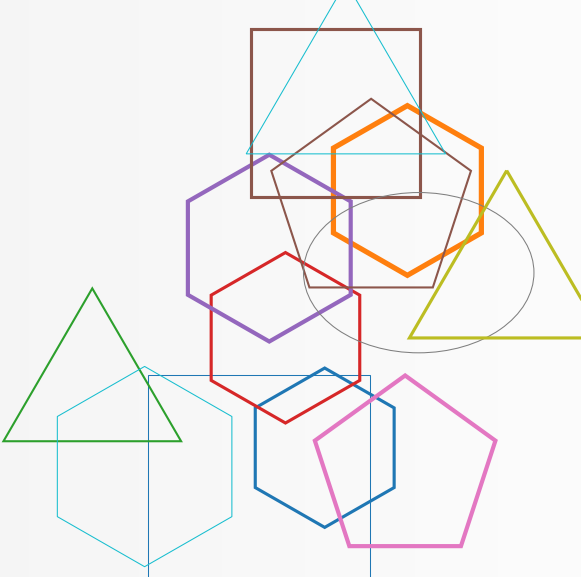[{"shape": "hexagon", "thickness": 1.5, "radius": 0.69, "center": [0.559, 0.224]}, {"shape": "square", "thickness": 0.5, "radius": 0.95, "center": [0.445, 0.159]}, {"shape": "hexagon", "thickness": 2.5, "radius": 0.73, "center": [0.701, 0.669]}, {"shape": "triangle", "thickness": 1, "radius": 0.88, "center": [0.159, 0.323]}, {"shape": "hexagon", "thickness": 1.5, "radius": 0.74, "center": [0.491, 0.414]}, {"shape": "hexagon", "thickness": 2, "radius": 0.81, "center": [0.463, 0.569]}, {"shape": "pentagon", "thickness": 1, "radius": 0.9, "center": [0.639, 0.647]}, {"shape": "square", "thickness": 1.5, "radius": 0.73, "center": [0.577, 0.804]}, {"shape": "pentagon", "thickness": 2, "radius": 0.82, "center": [0.697, 0.186]}, {"shape": "oval", "thickness": 0.5, "radius": 0.99, "center": [0.72, 0.527]}, {"shape": "triangle", "thickness": 1.5, "radius": 0.97, "center": [0.872, 0.511]}, {"shape": "hexagon", "thickness": 0.5, "radius": 0.87, "center": [0.249, 0.191]}, {"shape": "triangle", "thickness": 0.5, "radius": 0.99, "center": [0.595, 0.832]}]